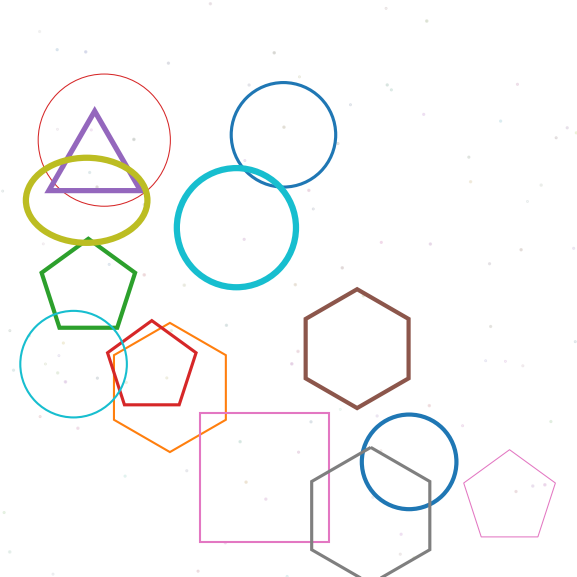[{"shape": "circle", "thickness": 1.5, "radius": 0.45, "center": [0.491, 0.766]}, {"shape": "circle", "thickness": 2, "radius": 0.41, "center": [0.708, 0.199]}, {"shape": "hexagon", "thickness": 1, "radius": 0.56, "center": [0.294, 0.328]}, {"shape": "pentagon", "thickness": 2, "radius": 0.43, "center": [0.153, 0.5]}, {"shape": "pentagon", "thickness": 1.5, "radius": 0.4, "center": [0.263, 0.363]}, {"shape": "circle", "thickness": 0.5, "radius": 0.57, "center": [0.181, 0.756]}, {"shape": "triangle", "thickness": 2.5, "radius": 0.46, "center": [0.164, 0.715]}, {"shape": "hexagon", "thickness": 2, "radius": 0.51, "center": [0.618, 0.395]}, {"shape": "pentagon", "thickness": 0.5, "radius": 0.42, "center": [0.882, 0.137]}, {"shape": "square", "thickness": 1, "radius": 0.56, "center": [0.458, 0.172]}, {"shape": "hexagon", "thickness": 1.5, "radius": 0.59, "center": [0.642, 0.106]}, {"shape": "oval", "thickness": 3, "radius": 0.53, "center": [0.15, 0.652]}, {"shape": "circle", "thickness": 1, "radius": 0.46, "center": [0.127, 0.369]}, {"shape": "circle", "thickness": 3, "radius": 0.52, "center": [0.409, 0.605]}]